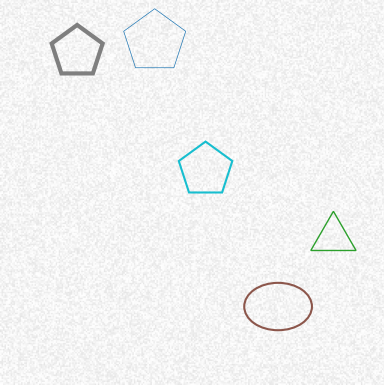[{"shape": "pentagon", "thickness": 0.5, "radius": 0.42, "center": [0.402, 0.893]}, {"shape": "triangle", "thickness": 1, "radius": 0.34, "center": [0.866, 0.383]}, {"shape": "oval", "thickness": 1.5, "radius": 0.44, "center": [0.722, 0.204]}, {"shape": "pentagon", "thickness": 3, "radius": 0.35, "center": [0.2, 0.866]}, {"shape": "pentagon", "thickness": 1.5, "radius": 0.37, "center": [0.534, 0.559]}]